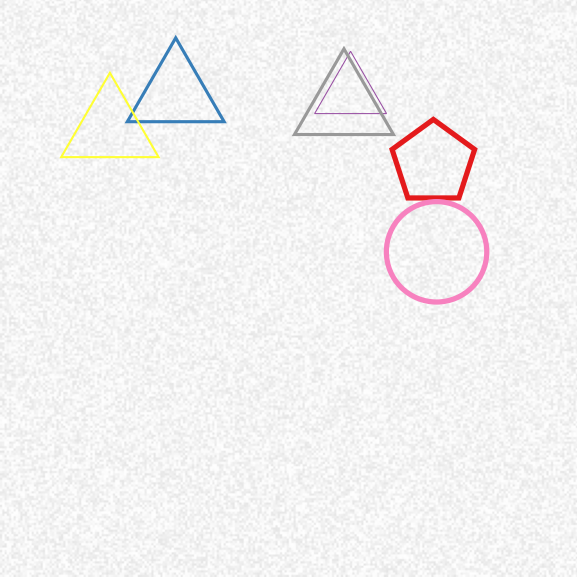[{"shape": "pentagon", "thickness": 2.5, "radius": 0.38, "center": [0.75, 0.717]}, {"shape": "triangle", "thickness": 1.5, "radius": 0.48, "center": [0.304, 0.837]}, {"shape": "triangle", "thickness": 0.5, "radius": 0.36, "center": [0.607, 0.838]}, {"shape": "triangle", "thickness": 1, "radius": 0.49, "center": [0.19, 0.776]}, {"shape": "circle", "thickness": 2.5, "radius": 0.43, "center": [0.756, 0.563]}, {"shape": "triangle", "thickness": 1.5, "radius": 0.49, "center": [0.596, 0.816]}]